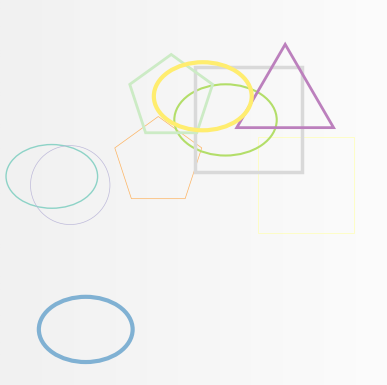[{"shape": "oval", "thickness": 1, "radius": 0.59, "center": [0.134, 0.542]}, {"shape": "square", "thickness": 0.5, "radius": 0.62, "center": [0.791, 0.52]}, {"shape": "circle", "thickness": 0.5, "radius": 0.51, "center": [0.181, 0.519]}, {"shape": "oval", "thickness": 3, "radius": 0.61, "center": [0.221, 0.144]}, {"shape": "pentagon", "thickness": 0.5, "radius": 0.59, "center": [0.408, 0.579]}, {"shape": "oval", "thickness": 1.5, "radius": 0.66, "center": [0.582, 0.689]}, {"shape": "square", "thickness": 2.5, "radius": 0.69, "center": [0.642, 0.69]}, {"shape": "triangle", "thickness": 2, "radius": 0.72, "center": [0.736, 0.741]}, {"shape": "pentagon", "thickness": 2, "radius": 0.56, "center": [0.442, 0.746]}, {"shape": "oval", "thickness": 3, "radius": 0.63, "center": [0.523, 0.75]}]